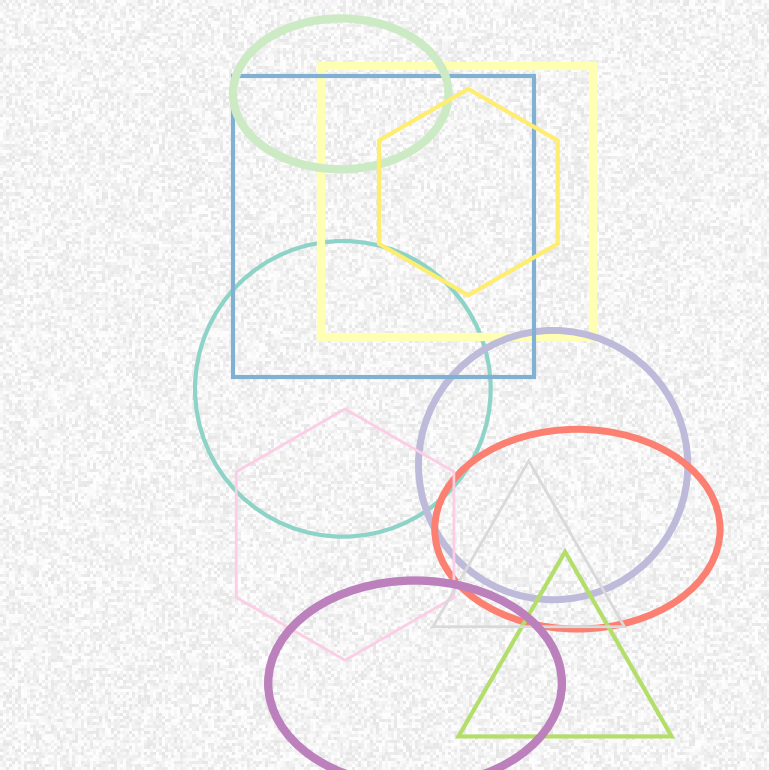[{"shape": "circle", "thickness": 1.5, "radius": 0.96, "center": [0.445, 0.495]}, {"shape": "square", "thickness": 3, "radius": 0.88, "center": [0.594, 0.738]}, {"shape": "circle", "thickness": 2.5, "radius": 0.87, "center": [0.718, 0.396]}, {"shape": "oval", "thickness": 2.5, "radius": 0.93, "center": [0.75, 0.313]}, {"shape": "square", "thickness": 1.5, "radius": 0.98, "center": [0.498, 0.706]}, {"shape": "triangle", "thickness": 1.5, "radius": 0.8, "center": [0.734, 0.124]}, {"shape": "hexagon", "thickness": 1, "radius": 0.82, "center": [0.448, 0.306]}, {"shape": "triangle", "thickness": 1, "radius": 0.72, "center": [0.687, 0.258]}, {"shape": "oval", "thickness": 3, "radius": 0.95, "center": [0.539, 0.113]}, {"shape": "oval", "thickness": 3, "radius": 0.7, "center": [0.442, 0.878]}, {"shape": "hexagon", "thickness": 1.5, "radius": 0.67, "center": [0.608, 0.75]}]